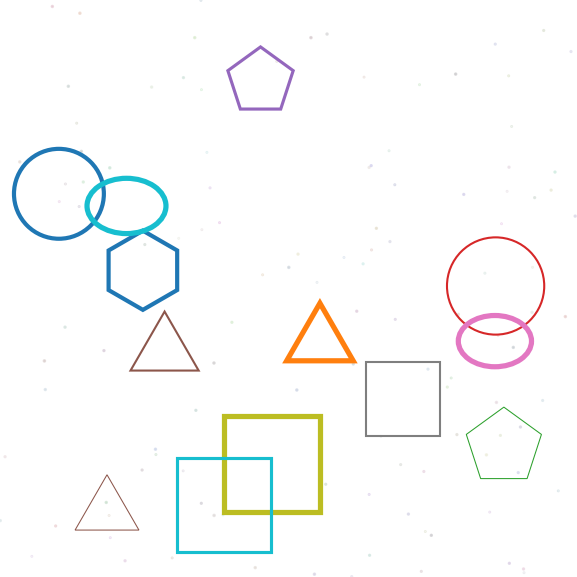[{"shape": "circle", "thickness": 2, "radius": 0.39, "center": [0.102, 0.664]}, {"shape": "hexagon", "thickness": 2, "radius": 0.34, "center": [0.247, 0.531]}, {"shape": "triangle", "thickness": 2.5, "radius": 0.33, "center": [0.554, 0.408]}, {"shape": "pentagon", "thickness": 0.5, "radius": 0.34, "center": [0.872, 0.226]}, {"shape": "circle", "thickness": 1, "radius": 0.42, "center": [0.858, 0.504]}, {"shape": "pentagon", "thickness": 1.5, "radius": 0.3, "center": [0.451, 0.858]}, {"shape": "triangle", "thickness": 1, "radius": 0.34, "center": [0.285, 0.392]}, {"shape": "triangle", "thickness": 0.5, "radius": 0.32, "center": [0.185, 0.113]}, {"shape": "oval", "thickness": 2.5, "radius": 0.32, "center": [0.857, 0.408]}, {"shape": "square", "thickness": 1, "radius": 0.32, "center": [0.698, 0.308]}, {"shape": "square", "thickness": 2.5, "radius": 0.41, "center": [0.471, 0.196]}, {"shape": "square", "thickness": 1.5, "radius": 0.41, "center": [0.387, 0.125]}, {"shape": "oval", "thickness": 2.5, "radius": 0.34, "center": [0.219, 0.643]}]